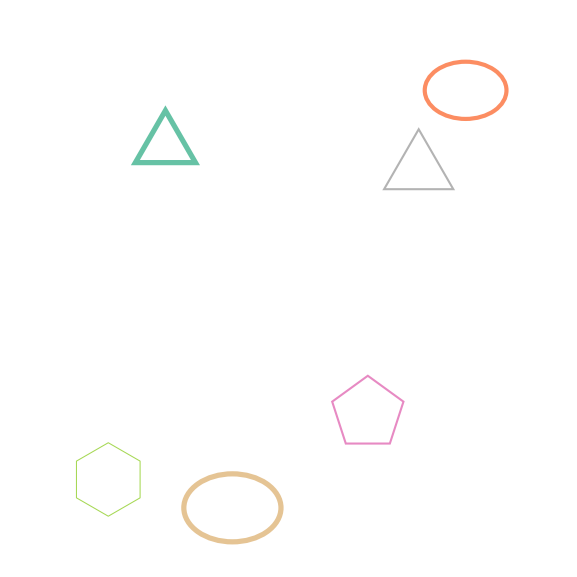[{"shape": "triangle", "thickness": 2.5, "radius": 0.3, "center": [0.286, 0.748]}, {"shape": "oval", "thickness": 2, "radius": 0.35, "center": [0.806, 0.843]}, {"shape": "pentagon", "thickness": 1, "radius": 0.32, "center": [0.637, 0.284]}, {"shape": "hexagon", "thickness": 0.5, "radius": 0.32, "center": [0.187, 0.169]}, {"shape": "oval", "thickness": 2.5, "radius": 0.42, "center": [0.402, 0.12]}, {"shape": "triangle", "thickness": 1, "radius": 0.35, "center": [0.725, 0.706]}]